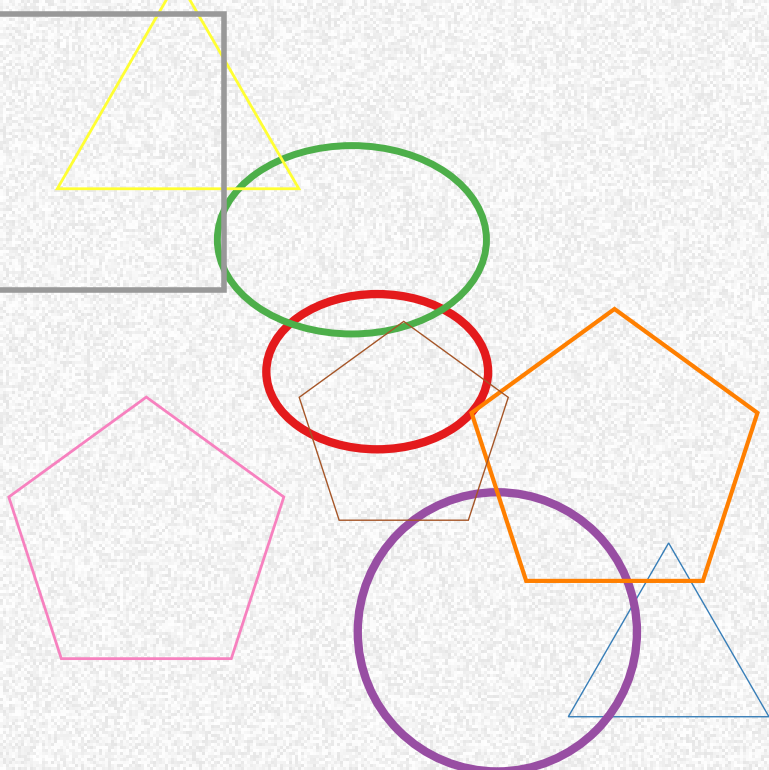[{"shape": "oval", "thickness": 3, "radius": 0.72, "center": [0.49, 0.517]}, {"shape": "triangle", "thickness": 0.5, "radius": 0.75, "center": [0.868, 0.144]}, {"shape": "oval", "thickness": 2.5, "radius": 0.87, "center": [0.457, 0.689]}, {"shape": "circle", "thickness": 3, "radius": 0.91, "center": [0.646, 0.179]}, {"shape": "pentagon", "thickness": 1.5, "radius": 0.98, "center": [0.798, 0.404]}, {"shape": "triangle", "thickness": 1, "radius": 0.91, "center": [0.231, 0.845]}, {"shape": "pentagon", "thickness": 0.5, "radius": 0.71, "center": [0.524, 0.44]}, {"shape": "pentagon", "thickness": 1, "radius": 0.94, "center": [0.19, 0.297]}, {"shape": "square", "thickness": 2, "radius": 0.9, "center": [0.112, 0.802]}]